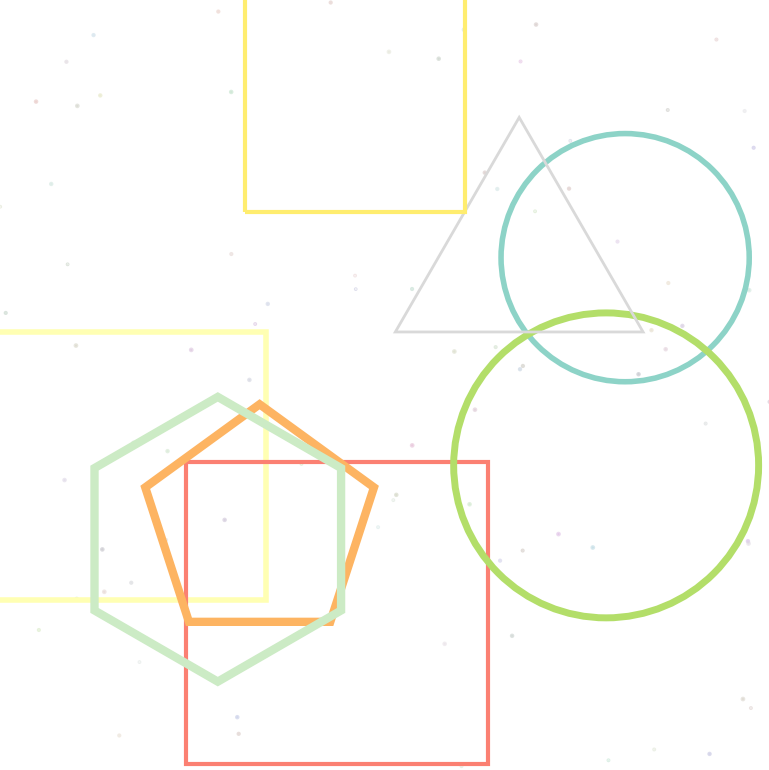[{"shape": "circle", "thickness": 2, "radius": 0.81, "center": [0.812, 0.665]}, {"shape": "square", "thickness": 2, "radius": 0.87, "center": [0.171, 0.395]}, {"shape": "square", "thickness": 1.5, "radius": 0.98, "center": [0.438, 0.204]}, {"shape": "pentagon", "thickness": 3, "radius": 0.78, "center": [0.337, 0.319]}, {"shape": "circle", "thickness": 2.5, "radius": 0.99, "center": [0.787, 0.396]}, {"shape": "triangle", "thickness": 1, "radius": 0.93, "center": [0.674, 0.662]}, {"shape": "hexagon", "thickness": 3, "radius": 0.92, "center": [0.283, 0.3]}, {"shape": "square", "thickness": 1.5, "radius": 0.71, "center": [0.462, 0.867]}]